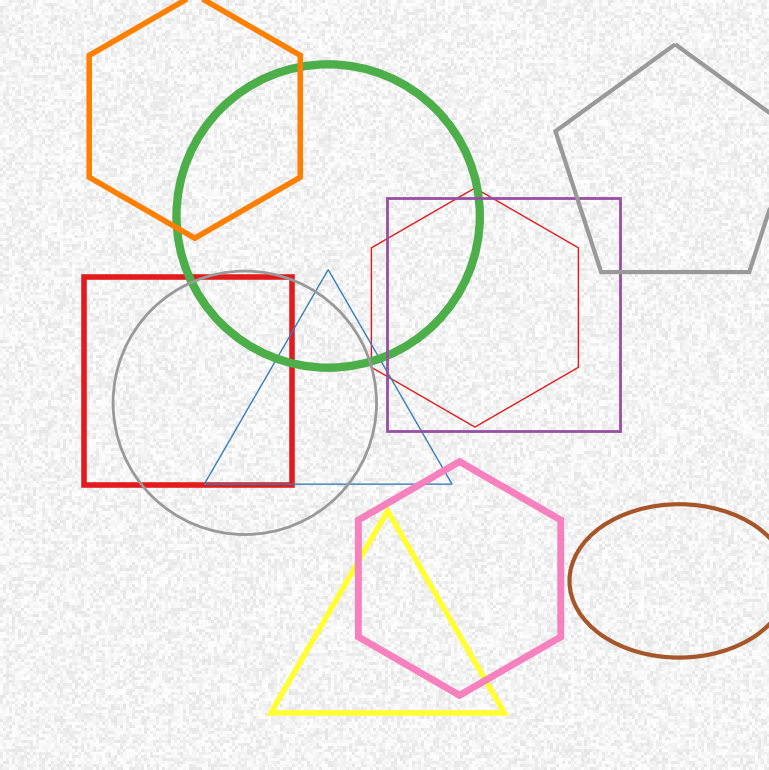[{"shape": "hexagon", "thickness": 0.5, "radius": 0.78, "center": [0.617, 0.601]}, {"shape": "square", "thickness": 2, "radius": 0.67, "center": [0.244, 0.505]}, {"shape": "triangle", "thickness": 0.5, "radius": 0.93, "center": [0.426, 0.464]}, {"shape": "circle", "thickness": 3, "radius": 0.98, "center": [0.426, 0.719]}, {"shape": "square", "thickness": 1, "radius": 0.76, "center": [0.654, 0.592]}, {"shape": "hexagon", "thickness": 2, "radius": 0.79, "center": [0.253, 0.849]}, {"shape": "triangle", "thickness": 2, "radius": 0.88, "center": [0.503, 0.162]}, {"shape": "oval", "thickness": 1.5, "radius": 0.71, "center": [0.882, 0.246]}, {"shape": "hexagon", "thickness": 2.5, "radius": 0.76, "center": [0.597, 0.249]}, {"shape": "pentagon", "thickness": 1.5, "radius": 0.82, "center": [0.877, 0.779]}, {"shape": "circle", "thickness": 1, "radius": 0.86, "center": [0.318, 0.477]}]